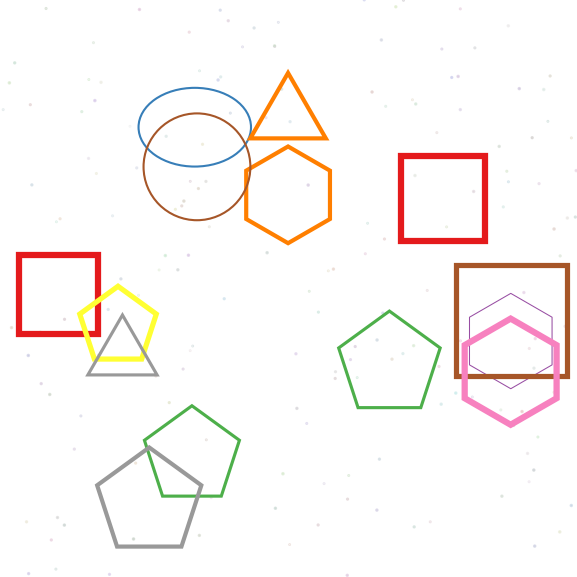[{"shape": "square", "thickness": 3, "radius": 0.37, "center": [0.767, 0.655]}, {"shape": "square", "thickness": 3, "radius": 0.34, "center": [0.101, 0.489]}, {"shape": "oval", "thickness": 1, "radius": 0.49, "center": [0.337, 0.779]}, {"shape": "pentagon", "thickness": 1.5, "radius": 0.46, "center": [0.674, 0.368]}, {"shape": "pentagon", "thickness": 1.5, "radius": 0.43, "center": [0.332, 0.21]}, {"shape": "hexagon", "thickness": 0.5, "radius": 0.41, "center": [0.884, 0.409]}, {"shape": "triangle", "thickness": 2, "radius": 0.38, "center": [0.499, 0.797]}, {"shape": "hexagon", "thickness": 2, "radius": 0.42, "center": [0.499, 0.662]}, {"shape": "pentagon", "thickness": 2.5, "radius": 0.35, "center": [0.204, 0.434]}, {"shape": "circle", "thickness": 1, "radius": 0.46, "center": [0.341, 0.71]}, {"shape": "square", "thickness": 2.5, "radius": 0.48, "center": [0.886, 0.445]}, {"shape": "hexagon", "thickness": 3, "radius": 0.46, "center": [0.884, 0.356]}, {"shape": "pentagon", "thickness": 2, "radius": 0.47, "center": [0.258, 0.129]}, {"shape": "triangle", "thickness": 1.5, "radius": 0.35, "center": [0.212, 0.384]}]